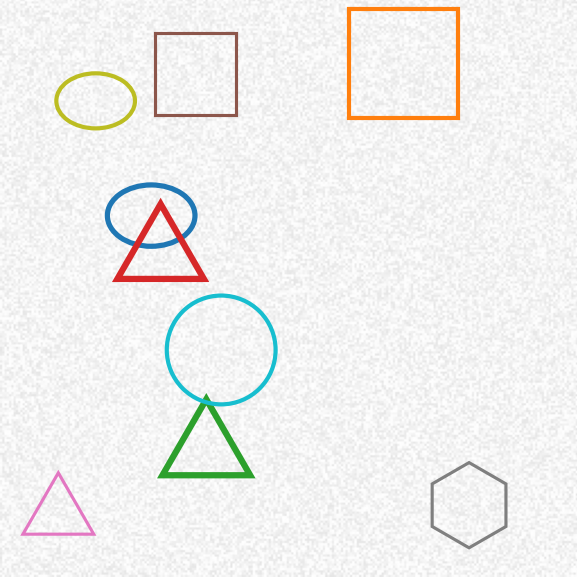[{"shape": "oval", "thickness": 2.5, "radius": 0.38, "center": [0.262, 0.626]}, {"shape": "square", "thickness": 2, "radius": 0.47, "center": [0.698, 0.889]}, {"shape": "triangle", "thickness": 3, "radius": 0.44, "center": [0.357, 0.22]}, {"shape": "triangle", "thickness": 3, "radius": 0.43, "center": [0.278, 0.559]}, {"shape": "square", "thickness": 1.5, "radius": 0.35, "center": [0.339, 0.871]}, {"shape": "triangle", "thickness": 1.5, "radius": 0.35, "center": [0.101, 0.11]}, {"shape": "hexagon", "thickness": 1.5, "radius": 0.37, "center": [0.812, 0.124]}, {"shape": "oval", "thickness": 2, "radius": 0.34, "center": [0.166, 0.824]}, {"shape": "circle", "thickness": 2, "radius": 0.47, "center": [0.383, 0.393]}]